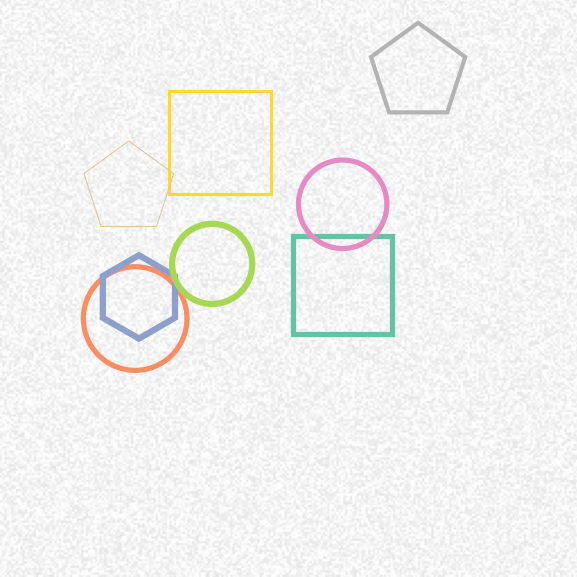[{"shape": "square", "thickness": 2.5, "radius": 0.43, "center": [0.593, 0.505]}, {"shape": "circle", "thickness": 2.5, "radius": 0.45, "center": [0.234, 0.448]}, {"shape": "hexagon", "thickness": 3, "radius": 0.36, "center": [0.241, 0.485]}, {"shape": "circle", "thickness": 2.5, "radius": 0.38, "center": [0.593, 0.645]}, {"shape": "circle", "thickness": 3, "radius": 0.35, "center": [0.367, 0.542]}, {"shape": "square", "thickness": 1.5, "radius": 0.44, "center": [0.381, 0.752]}, {"shape": "pentagon", "thickness": 0.5, "radius": 0.41, "center": [0.223, 0.673]}, {"shape": "pentagon", "thickness": 2, "radius": 0.43, "center": [0.724, 0.874]}]